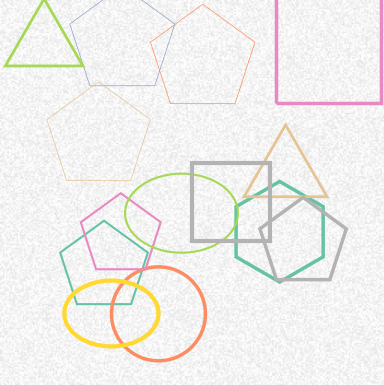[{"shape": "pentagon", "thickness": 1.5, "radius": 0.6, "center": [0.27, 0.307]}, {"shape": "hexagon", "thickness": 2.5, "radius": 0.65, "center": [0.726, 0.398]}, {"shape": "pentagon", "thickness": 0.5, "radius": 0.71, "center": [0.527, 0.846]}, {"shape": "circle", "thickness": 2.5, "radius": 0.61, "center": [0.412, 0.185]}, {"shape": "pentagon", "thickness": 0.5, "radius": 0.72, "center": [0.318, 0.893]}, {"shape": "square", "thickness": 2.5, "radius": 0.68, "center": [0.854, 0.869]}, {"shape": "pentagon", "thickness": 1.5, "radius": 0.55, "center": [0.314, 0.389]}, {"shape": "triangle", "thickness": 2, "radius": 0.58, "center": [0.115, 0.887]}, {"shape": "oval", "thickness": 1.5, "radius": 0.73, "center": [0.471, 0.446]}, {"shape": "oval", "thickness": 3, "radius": 0.61, "center": [0.289, 0.186]}, {"shape": "triangle", "thickness": 2, "radius": 0.62, "center": [0.742, 0.551]}, {"shape": "pentagon", "thickness": 0.5, "radius": 0.71, "center": [0.256, 0.646]}, {"shape": "square", "thickness": 3, "radius": 0.51, "center": [0.601, 0.476]}, {"shape": "pentagon", "thickness": 2.5, "radius": 0.59, "center": [0.787, 0.369]}]